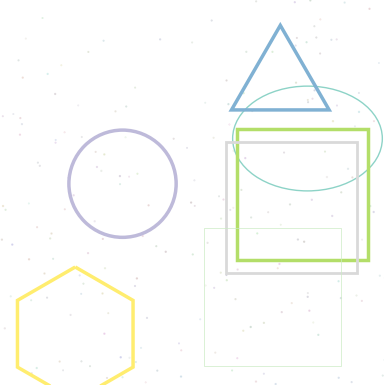[{"shape": "oval", "thickness": 1, "radius": 0.97, "center": [0.799, 0.64]}, {"shape": "circle", "thickness": 2.5, "radius": 0.7, "center": [0.318, 0.523]}, {"shape": "triangle", "thickness": 2.5, "radius": 0.73, "center": [0.728, 0.788]}, {"shape": "square", "thickness": 2.5, "radius": 0.85, "center": [0.786, 0.495]}, {"shape": "square", "thickness": 2, "radius": 0.85, "center": [0.758, 0.461]}, {"shape": "square", "thickness": 0.5, "radius": 0.89, "center": [0.707, 0.229]}, {"shape": "hexagon", "thickness": 2.5, "radius": 0.87, "center": [0.195, 0.133]}]